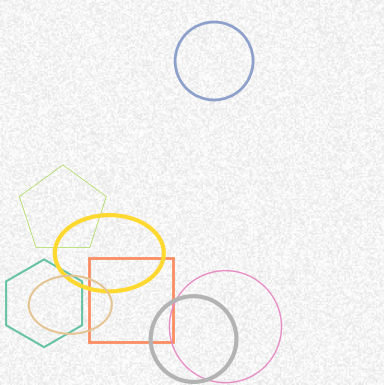[{"shape": "hexagon", "thickness": 1.5, "radius": 0.57, "center": [0.115, 0.212]}, {"shape": "square", "thickness": 2, "radius": 0.55, "center": [0.341, 0.22]}, {"shape": "circle", "thickness": 2, "radius": 0.51, "center": [0.556, 0.842]}, {"shape": "circle", "thickness": 1, "radius": 0.73, "center": [0.586, 0.152]}, {"shape": "pentagon", "thickness": 0.5, "radius": 0.59, "center": [0.163, 0.453]}, {"shape": "oval", "thickness": 3, "radius": 0.71, "center": [0.284, 0.342]}, {"shape": "oval", "thickness": 1.5, "radius": 0.54, "center": [0.183, 0.208]}, {"shape": "circle", "thickness": 3, "radius": 0.56, "center": [0.503, 0.119]}]